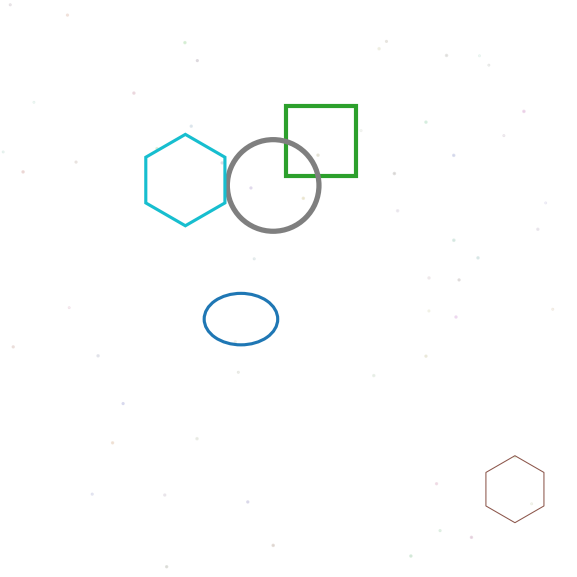[{"shape": "oval", "thickness": 1.5, "radius": 0.32, "center": [0.417, 0.447]}, {"shape": "square", "thickness": 2, "radius": 0.31, "center": [0.556, 0.755]}, {"shape": "hexagon", "thickness": 0.5, "radius": 0.29, "center": [0.892, 0.152]}, {"shape": "circle", "thickness": 2.5, "radius": 0.4, "center": [0.473, 0.678]}, {"shape": "hexagon", "thickness": 1.5, "radius": 0.4, "center": [0.321, 0.687]}]